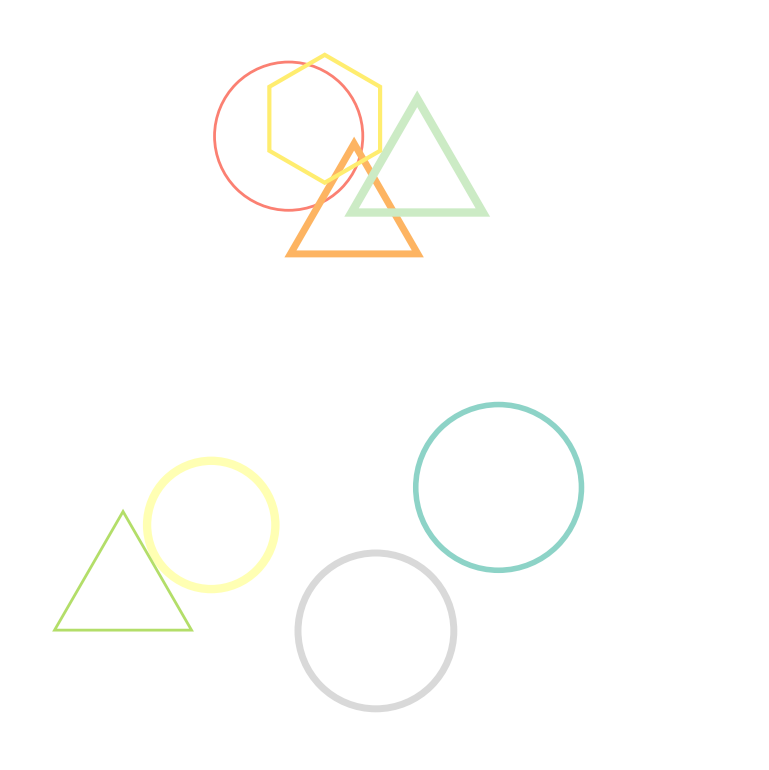[{"shape": "circle", "thickness": 2, "radius": 0.54, "center": [0.648, 0.367]}, {"shape": "circle", "thickness": 3, "radius": 0.42, "center": [0.274, 0.318]}, {"shape": "circle", "thickness": 1, "radius": 0.48, "center": [0.375, 0.823]}, {"shape": "triangle", "thickness": 2.5, "radius": 0.48, "center": [0.46, 0.718]}, {"shape": "triangle", "thickness": 1, "radius": 0.51, "center": [0.16, 0.233]}, {"shape": "circle", "thickness": 2.5, "radius": 0.51, "center": [0.488, 0.181]}, {"shape": "triangle", "thickness": 3, "radius": 0.49, "center": [0.542, 0.773]}, {"shape": "hexagon", "thickness": 1.5, "radius": 0.42, "center": [0.422, 0.846]}]